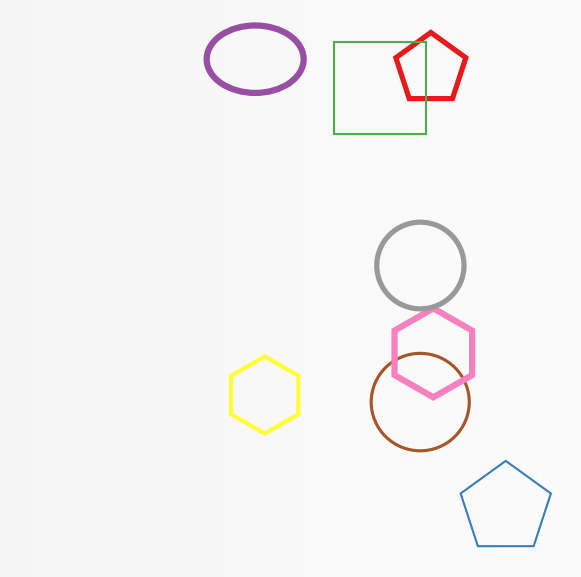[{"shape": "pentagon", "thickness": 2.5, "radius": 0.32, "center": [0.741, 0.88]}, {"shape": "pentagon", "thickness": 1, "radius": 0.41, "center": [0.87, 0.119]}, {"shape": "square", "thickness": 1, "radius": 0.4, "center": [0.654, 0.847]}, {"shape": "oval", "thickness": 3, "radius": 0.42, "center": [0.439, 0.897]}, {"shape": "hexagon", "thickness": 2, "radius": 0.33, "center": [0.455, 0.315]}, {"shape": "circle", "thickness": 1.5, "radius": 0.42, "center": [0.723, 0.303]}, {"shape": "hexagon", "thickness": 3, "radius": 0.39, "center": [0.746, 0.388]}, {"shape": "circle", "thickness": 2.5, "radius": 0.38, "center": [0.723, 0.539]}]